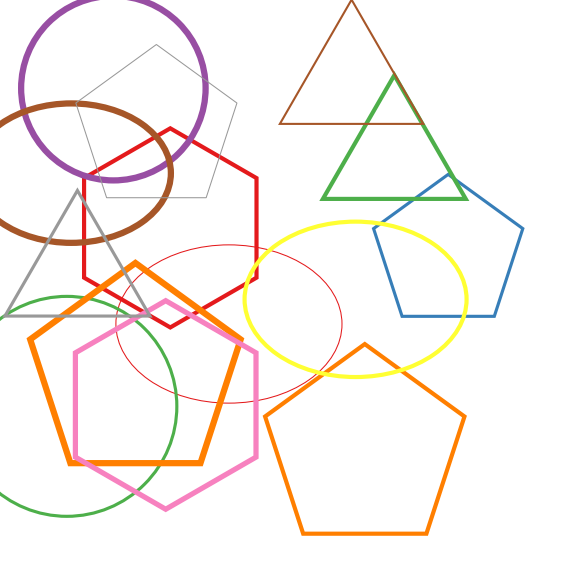[{"shape": "hexagon", "thickness": 2, "radius": 0.86, "center": [0.295, 0.605]}, {"shape": "oval", "thickness": 0.5, "radius": 0.98, "center": [0.396, 0.438]}, {"shape": "pentagon", "thickness": 1.5, "radius": 0.68, "center": [0.776, 0.561]}, {"shape": "circle", "thickness": 1.5, "radius": 0.95, "center": [0.116, 0.295]}, {"shape": "triangle", "thickness": 2, "radius": 0.71, "center": [0.683, 0.726]}, {"shape": "circle", "thickness": 3, "radius": 0.8, "center": [0.196, 0.846]}, {"shape": "pentagon", "thickness": 2, "radius": 0.91, "center": [0.632, 0.222]}, {"shape": "pentagon", "thickness": 3, "radius": 0.96, "center": [0.234, 0.352]}, {"shape": "oval", "thickness": 2, "radius": 0.96, "center": [0.616, 0.481]}, {"shape": "oval", "thickness": 3, "radius": 0.86, "center": [0.123, 0.699]}, {"shape": "triangle", "thickness": 1, "radius": 0.72, "center": [0.609, 0.856]}, {"shape": "hexagon", "thickness": 2.5, "radius": 0.9, "center": [0.287, 0.298]}, {"shape": "triangle", "thickness": 1.5, "radius": 0.72, "center": [0.134, 0.524]}, {"shape": "pentagon", "thickness": 0.5, "radius": 0.73, "center": [0.271, 0.775]}]